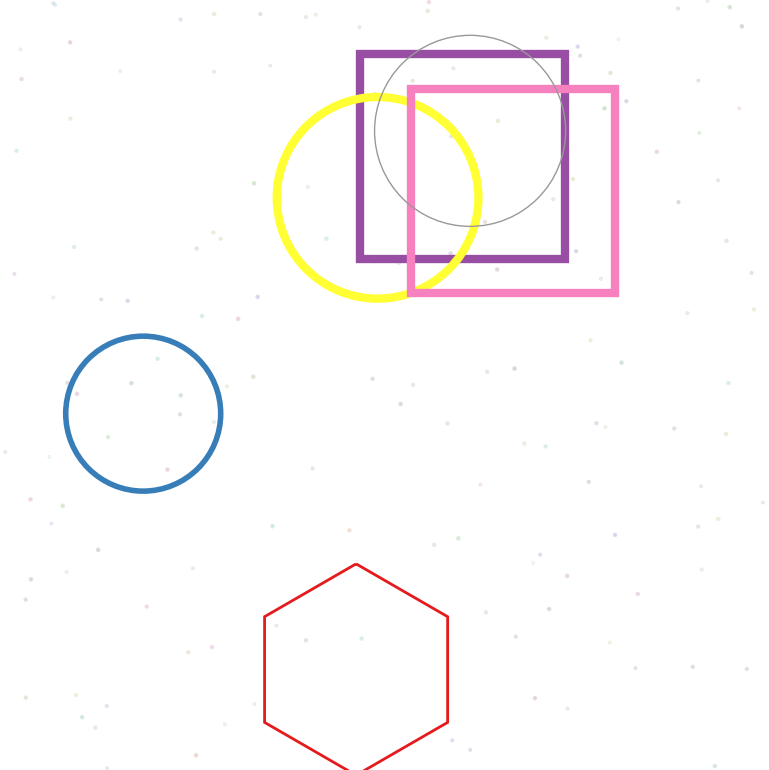[{"shape": "hexagon", "thickness": 1, "radius": 0.69, "center": [0.462, 0.13]}, {"shape": "circle", "thickness": 2, "radius": 0.5, "center": [0.186, 0.463]}, {"shape": "square", "thickness": 3, "radius": 0.67, "center": [0.601, 0.796]}, {"shape": "circle", "thickness": 3, "radius": 0.65, "center": [0.49, 0.743]}, {"shape": "square", "thickness": 3, "radius": 0.66, "center": [0.666, 0.752]}, {"shape": "circle", "thickness": 0.5, "radius": 0.62, "center": [0.611, 0.83]}]